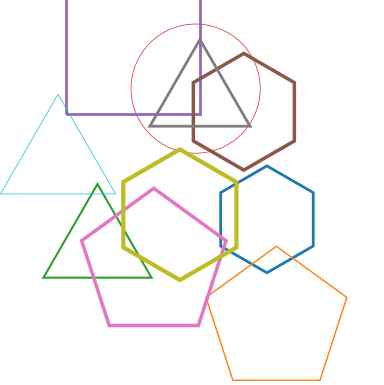[{"shape": "hexagon", "thickness": 2, "radius": 0.69, "center": [0.693, 0.43]}, {"shape": "pentagon", "thickness": 1, "radius": 0.96, "center": [0.718, 0.168]}, {"shape": "triangle", "thickness": 1.5, "radius": 0.81, "center": [0.253, 0.36]}, {"shape": "circle", "thickness": 0.5, "radius": 0.84, "center": [0.508, 0.77]}, {"shape": "square", "thickness": 2, "radius": 0.87, "center": [0.346, 0.878]}, {"shape": "hexagon", "thickness": 2.5, "radius": 0.76, "center": [0.633, 0.71]}, {"shape": "pentagon", "thickness": 2.5, "radius": 0.99, "center": [0.399, 0.314]}, {"shape": "triangle", "thickness": 2, "radius": 0.75, "center": [0.519, 0.747]}, {"shape": "hexagon", "thickness": 3, "radius": 0.85, "center": [0.467, 0.442]}, {"shape": "triangle", "thickness": 0.5, "radius": 0.86, "center": [0.151, 0.583]}]